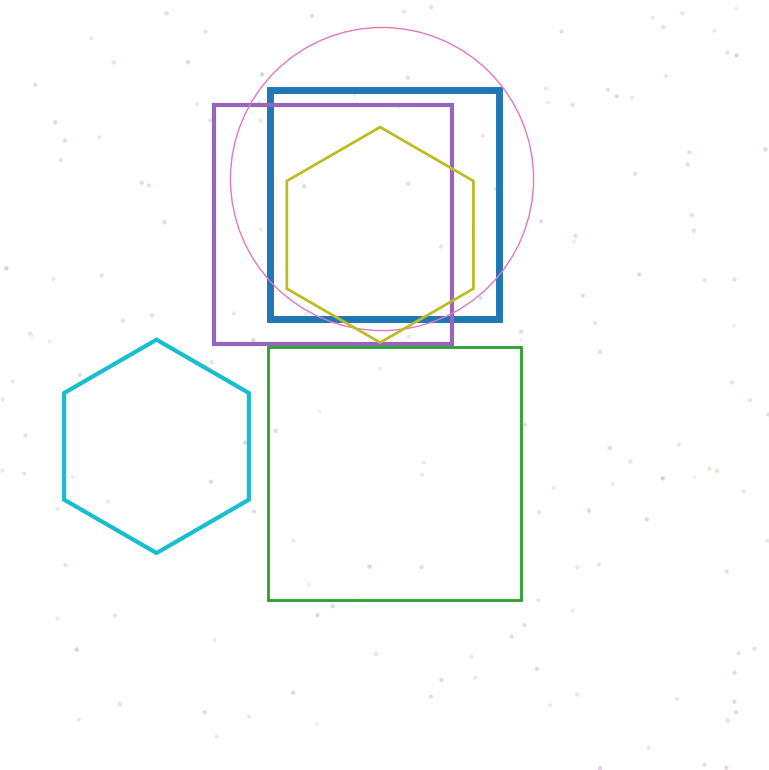[{"shape": "square", "thickness": 2.5, "radius": 0.75, "center": [0.5, 0.735]}, {"shape": "square", "thickness": 1, "radius": 0.82, "center": [0.512, 0.385]}, {"shape": "square", "thickness": 1.5, "radius": 0.77, "center": [0.432, 0.708]}, {"shape": "circle", "thickness": 0.5, "radius": 0.98, "center": [0.496, 0.767]}, {"shape": "hexagon", "thickness": 1, "radius": 0.7, "center": [0.494, 0.695]}, {"shape": "hexagon", "thickness": 1.5, "radius": 0.69, "center": [0.203, 0.42]}]